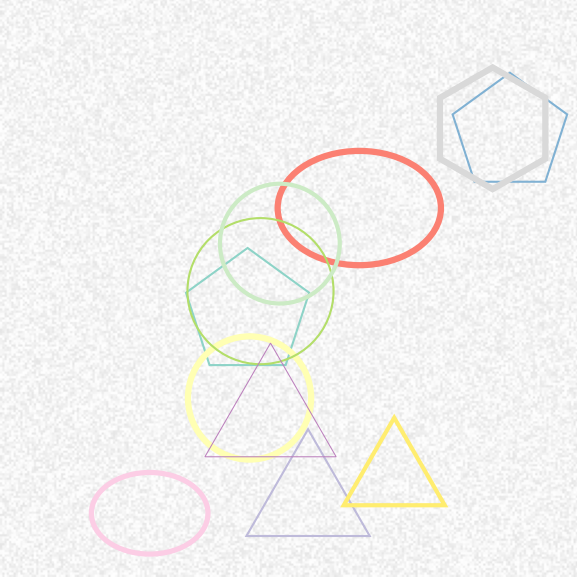[{"shape": "pentagon", "thickness": 1, "radius": 0.56, "center": [0.429, 0.458]}, {"shape": "circle", "thickness": 3, "radius": 0.53, "center": [0.432, 0.31]}, {"shape": "triangle", "thickness": 1, "radius": 0.62, "center": [0.533, 0.133]}, {"shape": "oval", "thickness": 3, "radius": 0.71, "center": [0.622, 0.639]}, {"shape": "pentagon", "thickness": 1, "radius": 0.52, "center": [0.883, 0.769]}, {"shape": "circle", "thickness": 1, "radius": 0.63, "center": [0.451, 0.495]}, {"shape": "oval", "thickness": 2.5, "radius": 0.5, "center": [0.259, 0.11]}, {"shape": "hexagon", "thickness": 3, "radius": 0.53, "center": [0.853, 0.777]}, {"shape": "triangle", "thickness": 0.5, "radius": 0.66, "center": [0.468, 0.274]}, {"shape": "circle", "thickness": 2, "radius": 0.52, "center": [0.485, 0.577]}, {"shape": "triangle", "thickness": 2, "radius": 0.5, "center": [0.683, 0.175]}]